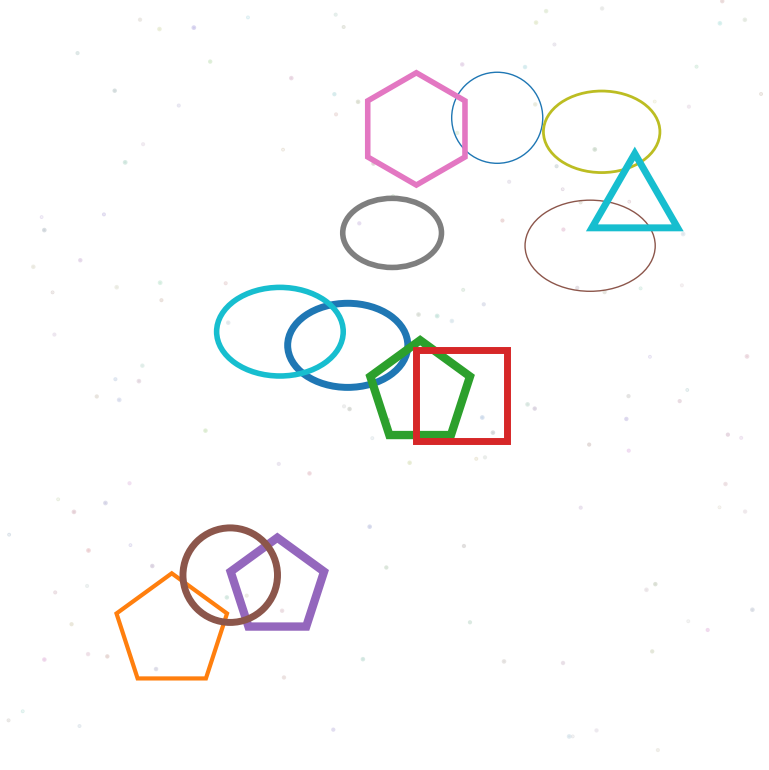[{"shape": "oval", "thickness": 2.5, "radius": 0.39, "center": [0.452, 0.552]}, {"shape": "circle", "thickness": 0.5, "radius": 0.3, "center": [0.646, 0.847]}, {"shape": "pentagon", "thickness": 1.5, "radius": 0.38, "center": [0.223, 0.18]}, {"shape": "pentagon", "thickness": 3, "radius": 0.34, "center": [0.546, 0.49]}, {"shape": "square", "thickness": 2.5, "radius": 0.29, "center": [0.599, 0.486]}, {"shape": "pentagon", "thickness": 3, "radius": 0.32, "center": [0.36, 0.238]}, {"shape": "circle", "thickness": 2.5, "radius": 0.31, "center": [0.299, 0.253]}, {"shape": "oval", "thickness": 0.5, "radius": 0.42, "center": [0.766, 0.681]}, {"shape": "hexagon", "thickness": 2, "radius": 0.36, "center": [0.541, 0.833]}, {"shape": "oval", "thickness": 2, "radius": 0.32, "center": [0.509, 0.698]}, {"shape": "oval", "thickness": 1, "radius": 0.38, "center": [0.781, 0.829]}, {"shape": "triangle", "thickness": 2.5, "radius": 0.32, "center": [0.824, 0.736]}, {"shape": "oval", "thickness": 2, "radius": 0.41, "center": [0.364, 0.569]}]